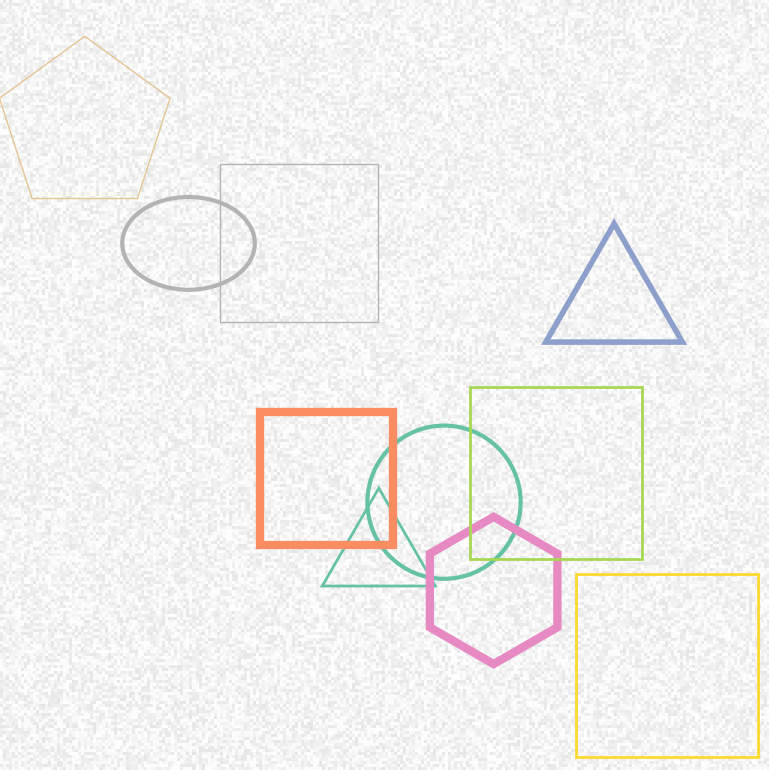[{"shape": "circle", "thickness": 1.5, "radius": 0.5, "center": [0.577, 0.348]}, {"shape": "triangle", "thickness": 1, "radius": 0.42, "center": [0.492, 0.281]}, {"shape": "square", "thickness": 3, "radius": 0.43, "center": [0.424, 0.378]}, {"shape": "triangle", "thickness": 2, "radius": 0.51, "center": [0.798, 0.607]}, {"shape": "hexagon", "thickness": 3, "radius": 0.48, "center": [0.641, 0.233]}, {"shape": "square", "thickness": 1, "radius": 0.56, "center": [0.722, 0.385]}, {"shape": "square", "thickness": 1, "radius": 0.59, "center": [0.866, 0.136]}, {"shape": "pentagon", "thickness": 0.5, "radius": 0.58, "center": [0.11, 0.836]}, {"shape": "square", "thickness": 0.5, "radius": 0.51, "center": [0.389, 0.685]}, {"shape": "oval", "thickness": 1.5, "radius": 0.43, "center": [0.245, 0.684]}]